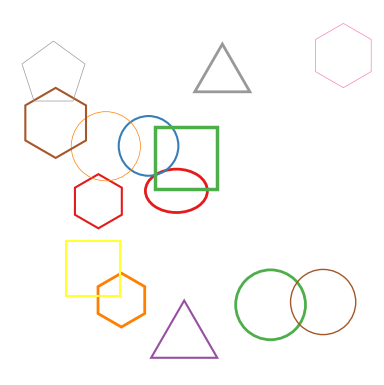[{"shape": "hexagon", "thickness": 1.5, "radius": 0.35, "center": [0.256, 0.477]}, {"shape": "oval", "thickness": 2, "radius": 0.4, "center": [0.458, 0.504]}, {"shape": "circle", "thickness": 1.5, "radius": 0.39, "center": [0.386, 0.621]}, {"shape": "circle", "thickness": 2, "radius": 0.45, "center": [0.703, 0.208]}, {"shape": "square", "thickness": 2.5, "radius": 0.41, "center": [0.483, 0.59]}, {"shape": "triangle", "thickness": 1.5, "radius": 0.5, "center": [0.478, 0.12]}, {"shape": "hexagon", "thickness": 2, "radius": 0.35, "center": [0.315, 0.221]}, {"shape": "circle", "thickness": 0.5, "radius": 0.45, "center": [0.275, 0.62]}, {"shape": "square", "thickness": 1.5, "radius": 0.35, "center": [0.241, 0.302]}, {"shape": "hexagon", "thickness": 1.5, "radius": 0.45, "center": [0.145, 0.681]}, {"shape": "circle", "thickness": 1, "radius": 0.42, "center": [0.839, 0.216]}, {"shape": "hexagon", "thickness": 0.5, "radius": 0.42, "center": [0.892, 0.856]}, {"shape": "pentagon", "thickness": 0.5, "radius": 0.43, "center": [0.139, 0.807]}, {"shape": "triangle", "thickness": 2, "radius": 0.41, "center": [0.578, 0.803]}]